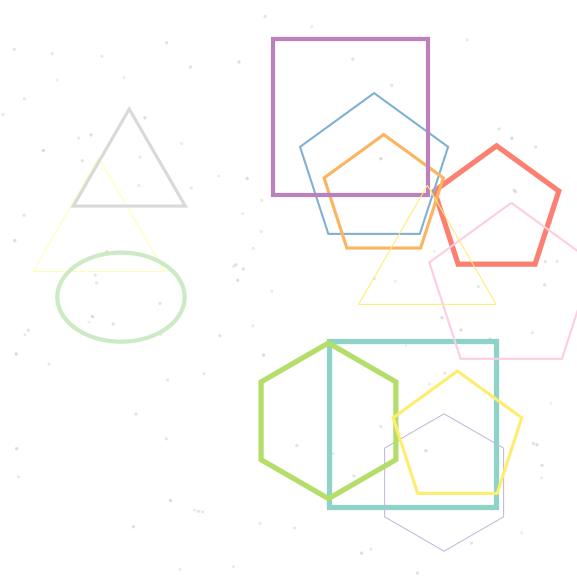[{"shape": "square", "thickness": 2.5, "radius": 0.72, "center": [0.714, 0.264]}, {"shape": "triangle", "thickness": 0.5, "radius": 0.66, "center": [0.171, 0.595]}, {"shape": "hexagon", "thickness": 0.5, "radius": 0.59, "center": [0.769, 0.164]}, {"shape": "pentagon", "thickness": 2.5, "radius": 0.57, "center": [0.86, 0.633]}, {"shape": "pentagon", "thickness": 1, "radius": 0.67, "center": [0.648, 0.703]}, {"shape": "pentagon", "thickness": 1.5, "radius": 0.54, "center": [0.664, 0.657]}, {"shape": "hexagon", "thickness": 2.5, "radius": 0.67, "center": [0.569, 0.27]}, {"shape": "pentagon", "thickness": 1, "radius": 0.75, "center": [0.885, 0.499]}, {"shape": "triangle", "thickness": 1.5, "radius": 0.56, "center": [0.224, 0.698]}, {"shape": "square", "thickness": 2, "radius": 0.67, "center": [0.607, 0.797]}, {"shape": "oval", "thickness": 2, "radius": 0.55, "center": [0.209, 0.485]}, {"shape": "pentagon", "thickness": 1.5, "radius": 0.59, "center": [0.792, 0.24]}, {"shape": "triangle", "thickness": 0.5, "radius": 0.69, "center": [0.74, 0.541]}]